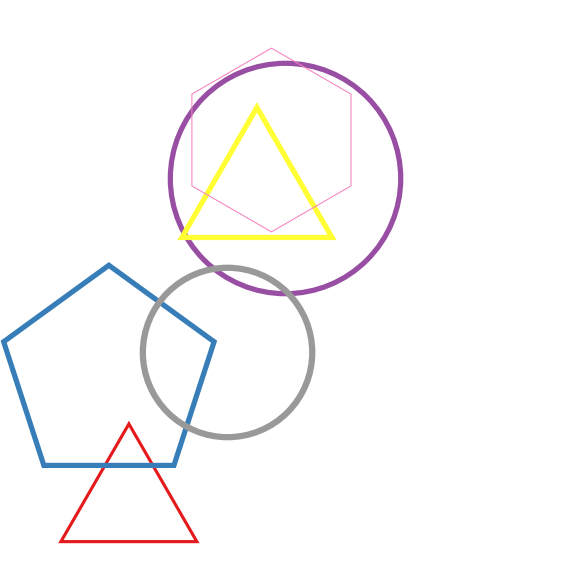[{"shape": "triangle", "thickness": 1.5, "radius": 0.68, "center": [0.223, 0.129]}, {"shape": "pentagon", "thickness": 2.5, "radius": 0.96, "center": [0.189, 0.348]}, {"shape": "circle", "thickness": 2.5, "radius": 1.0, "center": [0.494, 0.69]}, {"shape": "triangle", "thickness": 2.5, "radius": 0.75, "center": [0.445, 0.663]}, {"shape": "hexagon", "thickness": 0.5, "radius": 0.8, "center": [0.47, 0.757]}, {"shape": "circle", "thickness": 3, "radius": 0.73, "center": [0.394, 0.389]}]